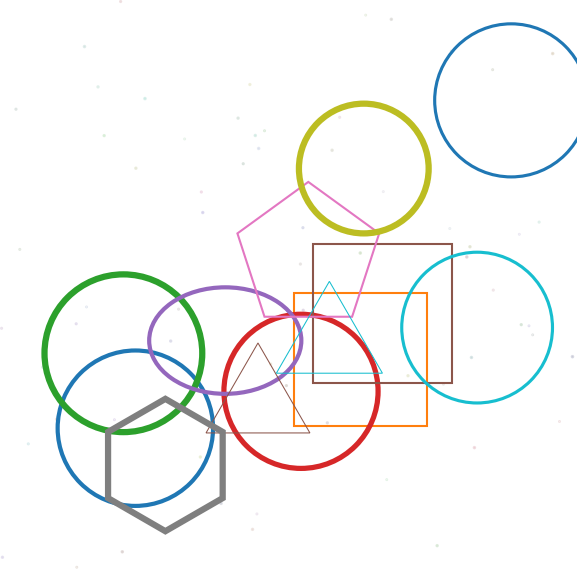[{"shape": "circle", "thickness": 2, "radius": 0.67, "center": [0.234, 0.258]}, {"shape": "circle", "thickness": 1.5, "radius": 0.66, "center": [0.885, 0.825]}, {"shape": "square", "thickness": 1, "radius": 0.58, "center": [0.624, 0.377]}, {"shape": "circle", "thickness": 3, "radius": 0.68, "center": [0.214, 0.387]}, {"shape": "circle", "thickness": 2.5, "radius": 0.67, "center": [0.521, 0.322]}, {"shape": "oval", "thickness": 2, "radius": 0.66, "center": [0.39, 0.409]}, {"shape": "square", "thickness": 1, "radius": 0.6, "center": [0.662, 0.457]}, {"shape": "triangle", "thickness": 0.5, "radius": 0.52, "center": [0.447, 0.301]}, {"shape": "pentagon", "thickness": 1, "radius": 0.65, "center": [0.534, 0.555]}, {"shape": "hexagon", "thickness": 3, "radius": 0.57, "center": [0.286, 0.194]}, {"shape": "circle", "thickness": 3, "radius": 0.56, "center": [0.63, 0.707]}, {"shape": "circle", "thickness": 1.5, "radius": 0.65, "center": [0.826, 0.432]}, {"shape": "triangle", "thickness": 0.5, "radius": 0.53, "center": [0.57, 0.406]}]